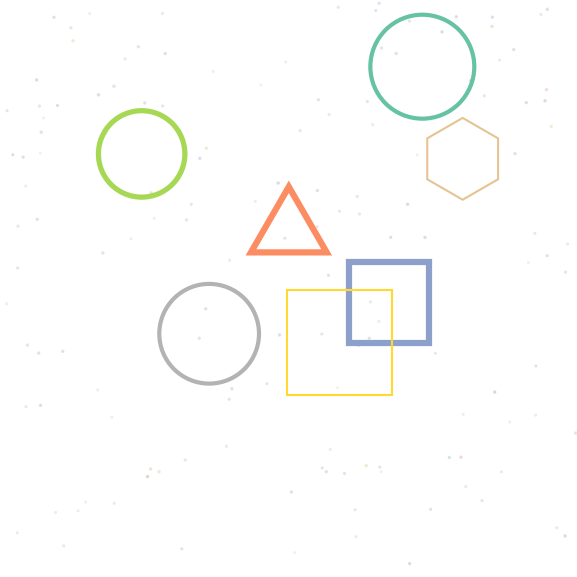[{"shape": "circle", "thickness": 2, "radius": 0.45, "center": [0.731, 0.884]}, {"shape": "triangle", "thickness": 3, "radius": 0.38, "center": [0.5, 0.6]}, {"shape": "square", "thickness": 3, "radius": 0.35, "center": [0.674, 0.475]}, {"shape": "circle", "thickness": 2.5, "radius": 0.37, "center": [0.245, 0.733]}, {"shape": "square", "thickness": 1, "radius": 0.45, "center": [0.587, 0.406]}, {"shape": "hexagon", "thickness": 1, "radius": 0.35, "center": [0.801, 0.724]}, {"shape": "circle", "thickness": 2, "radius": 0.43, "center": [0.362, 0.421]}]